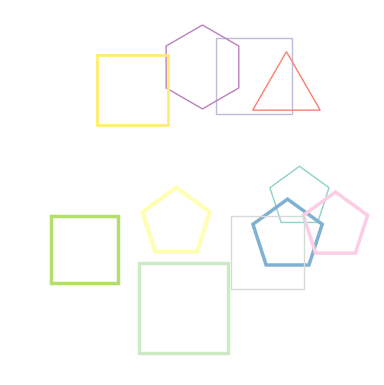[{"shape": "pentagon", "thickness": 1, "radius": 0.4, "center": [0.778, 0.487]}, {"shape": "pentagon", "thickness": 3, "radius": 0.46, "center": [0.457, 0.421]}, {"shape": "square", "thickness": 1, "radius": 0.49, "center": [0.661, 0.803]}, {"shape": "triangle", "thickness": 1, "radius": 0.51, "center": [0.744, 0.764]}, {"shape": "pentagon", "thickness": 2.5, "radius": 0.47, "center": [0.747, 0.388]}, {"shape": "square", "thickness": 2.5, "radius": 0.44, "center": [0.219, 0.352]}, {"shape": "pentagon", "thickness": 2.5, "radius": 0.44, "center": [0.871, 0.414]}, {"shape": "square", "thickness": 1, "radius": 0.48, "center": [0.695, 0.344]}, {"shape": "hexagon", "thickness": 1, "radius": 0.54, "center": [0.526, 0.826]}, {"shape": "square", "thickness": 2.5, "radius": 0.58, "center": [0.476, 0.2]}, {"shape": "square", "thickness": 2, "radius": 0.46, "center": [0.344, 0.767]}]